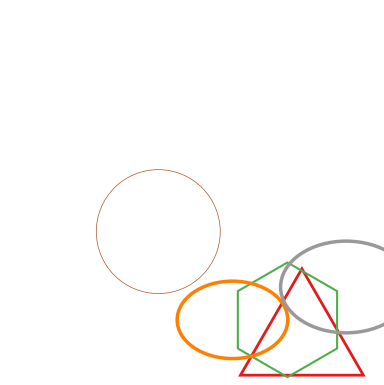[{"shape": "triangle", "thickness": 2, "radius": 0.92, "center": [0.784, 0.118]}, {"shape": "hexagon", "thickness": 1.5, "radius": 0.74, "center": [0.747, 0.169]}, {"shape": "oval", "thickness": 2.5, "radius": 0.72, "center": [0.604, 0.169]}, {"shape": "circle", "thickness": 0.5, "radius": 0.8, "center": [0.411, 0.398]}, {"shape": "oval", "thickness": 2.5, "radius": 0.85, "center": [0.899, 0.255]}]